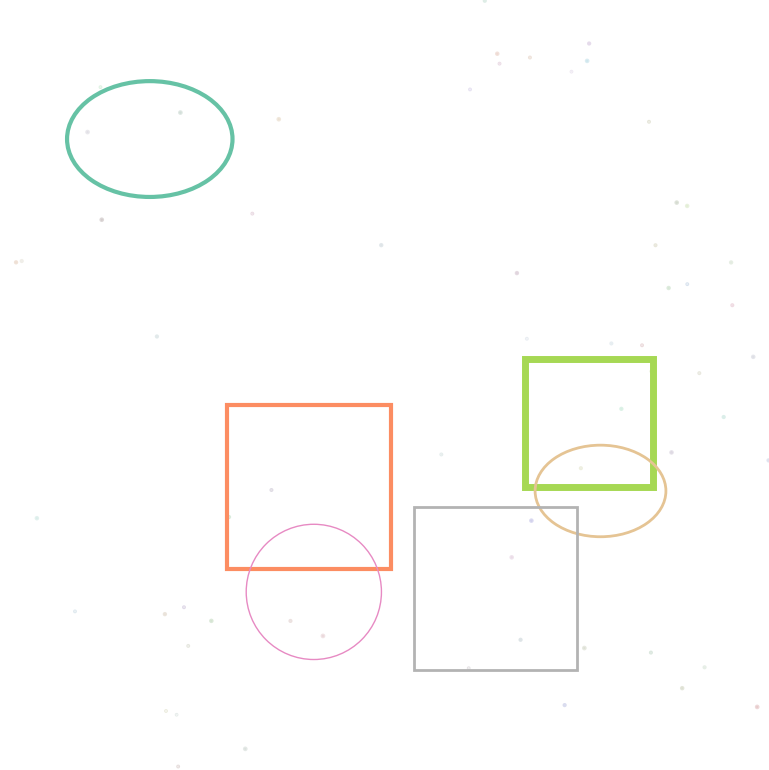[{"shape": "oval", "thickness": 1.5, "radius": 0.54, "center": [0.195, 0.819]}, {"shape": "square", "thickness": 1.5, "radius": 0.53, "center": [0.402, 0.368]}, {"shape": "circle", "thickness": 0.5, "radius": 0.44, "center": [0.408, 0.231]}, {"shape": "square", "thickness": 2.5, "radius": 0.42, "center": [0.765, 0.451]}, {"shape": "oval", "thickness": 1, "radius": 0.42, "center": [0.78, 0.362]}, {"shape": "square", "thickness": 1, "radius": 0.53, "center": [0.644, 0.235]}]